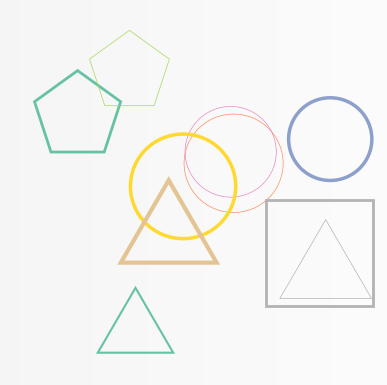[{"shape": "pentagon", "thickness": 2, "radius": 0.58, "center": [0.2, 0.7]}, {"shape": "triangle", "thickness": 1.5, "radius": 0.56, "center": [0.35, 0.14]}, {"shape": "circle", "thickness": 0.5, "radius": 0.64, "center": [0.603, 0.576]}, {"shape": "circle", "thickness": 2.5, "radius": 0.54, "center": [0.852, 0.639]}, {"shape": "circle", "thickness": 0.5, "radius": 0.59, "center": [0.595, 0.606]}, {"shape": "pentagon", "thickness": 0.5, "radius": 0.54, "center": [0.334, 0.813]}, {"shape": "circle", "thickness": 2.5, "radius": 0.68, "center": [0.472, 0.516]}, {"shape": "triangle", "thickness": 3, "radius": 0.71, "center": [0.435, 0.389]}, {"shape": "triangle", "thickness": 0.5, "radius": 0.68, "center": [0.84, 0.293]}, {"shape": "square", "thickness": 2, "radius": 0.69, "center": [0.825, 0.342]}]